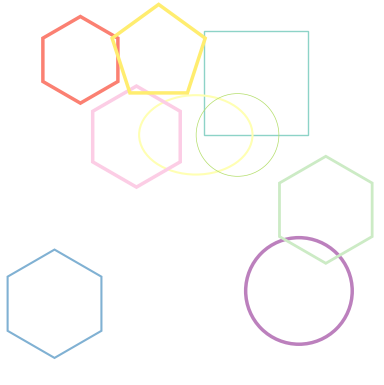[{"shape": "square", "thickness": 1, "radius": 0.68, "center": [0.666, 0.785]}, {"shape": "oval", "thickness": 1.5, "radius": 0.74, "center": [0.509, 0.65]}, {"shape": "hexagon", "thickness": 2.5, "radius": 0.56, "center": [0.209, 0.845]}, {"shape": "hexagon", "thickness": 1.5, "radius": 0.7, "center": [0.142, 0.211]}, {"shape": "circle", "thickness": 0.5, "radius": 0.54, "center": [0.617, 0.649]}, {"shape": "hexagon", "thickness": 2.5, "radius": 0.66, "center": [0.354, 0.645]}, {"shape": "circle", "thickness": 2.5, "radius": 0.69, "center": [0.776, 0.244]}, {"shape": "hexagon", "thickness": 2, "radius": 0.69, "center": [0.846, 0.455]}, {"shape": "pentagon", "thickness": 2.5, "radius": 0.64, "center": [0.412, 0.861]}]